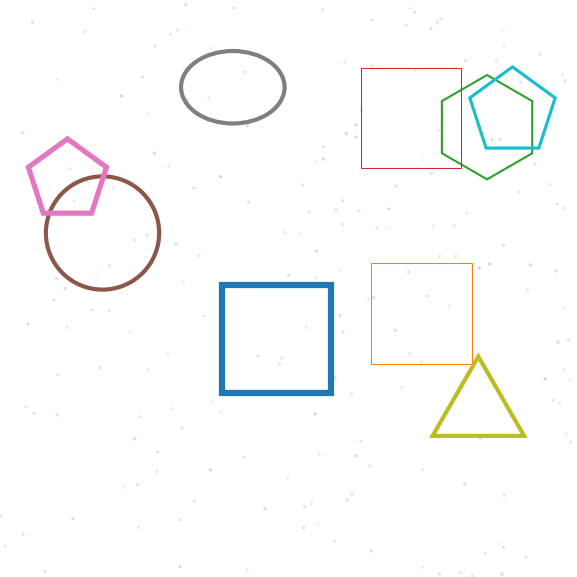[{"shape": "square", "thickness": 3, "radius": 0.47, "center": [0.479, 0.412]}, {"shape": "square", "thickness": 0.5, "radius": 0.44, "center": [0.729, 0.456]}, {"shape": "hexagon", "thickness": 1, "radius": 0.45, "center": [0.843, 0.779]}, {"shape": "square", "thickness": 0.5, "radius": 0.43, "center": [0.712, 0.796]}, {"shape": "circle", "thickness": 2, "radius": 0.49, "center": [0.178, 0.596]}, {"shape": "pentagon", "thickness": 2.5, "radius": 0.36, "center": [0.117, 0.688]}, {"shape": "oval", "thickness": 2, "radius": 0.45, "center": [0.403, 0.848]}, {"shape": "triangle", "thickness": 2, "radius": 0.46, "center": [0.828, 0.29]}, {"shape": "pentagon", "thickness": 1.5, "radius": 0.39, "center": [0.887, 0.806]}]